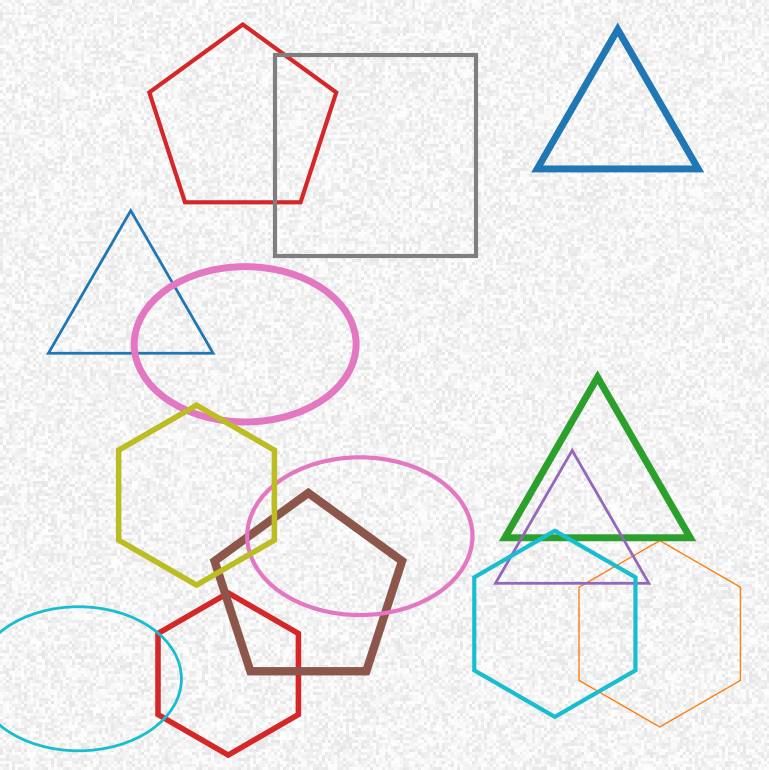[{"shape": "triangle", "thickness": 2.5, "radius": 0.6, "center": [0.802, 0.841]}, {"shape": "triangle", "thickness": 1, "radius": 0.62, "center": [0.17, 0.603]}, {"shape": "hexagon", "thickness": 0.5, "radius": 0.61, "center": [0.857, 0.177]}, {"shape": "triangle", "thickness": 2.5, "radius": 0.7, "center": [0.776, 0.371]}, {"shape": "hexagon", "thickness": 2, "radius": 0.53, "center": [0.296, 0.125]}, {"shape": "pentagon", "thickness": 1.5, "radius": 0.64, "center": [0.315, 0.841]}, {"shape": "triangle", "thickness": 1, "radius": 0.58, "center": [0.743, 0.3]}, {"shape": "pentagon", "thickness": 3, "radius": 0.64, "center": [0.4, 0.232]}, {"shape": "oval", "thickness": 2.5, "radius": 0.72, "center": [0.318, 0.553]}, {"shape": "oval", "thickness": 1.5, "radius": 0.73, "center": [0.467, 0.304]}, {"shape": "square", "thickness": 1.5, "radius": 0.65, "center": [0.488, 0.798]}, {"shape": "hexagon", "thickness": 2, "radius": 0.58, "center": [0.255, 0.357]}, {"shape": "oval", "thickness": 1, "radius": 0.67, "center": [0.102, 0.118]}, {"shape": "hexagon", "thickness": 1.5, "radius": 0.6, "center": [0.721, 0.19]}]